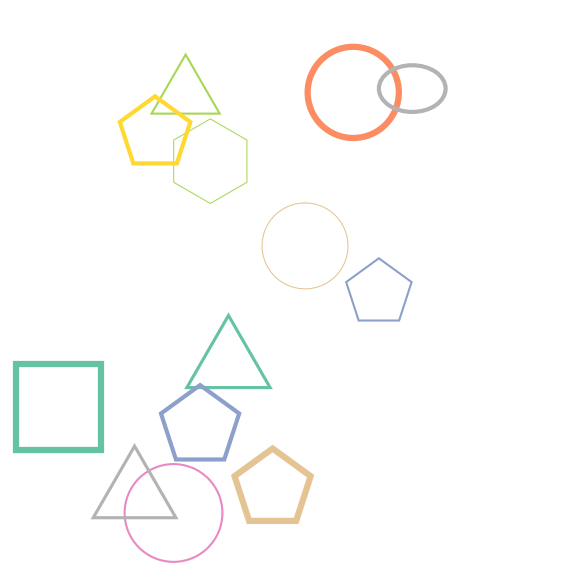[{"shape": "square", "thickness": 3, "radius": 0.37, "center": [0.101, 0.294]}, {"shape": "triangle", "thickness": 1.5, "radius": 0.42, "center": [0.396, 0.37]}, {"shape": "circle", "thickness": 3, "radius": 0.39, "center": [0.612, 0.839]}, {"shape": "pentagon", "thickness": 2, "radius": 0.36, "center": [0.346, 0.261]}, {"shape": "pentagon", "thickness": 1, "radius": 0.3, "center": [0.656, 0.492]}, {"shape": "circle", "thickness": 1, "radius": 0.42, "center": [0.3, 0.111]}, {"shape": "hexagon", "thickness": 0.5, "radius": 0.37, "center": [0.364, 0.72]}, {"shape": "triangle", "thickness": 1, "radius": 0.34, "center": [0.321, 0.836]}, {"shape": "pentagon", "thickness": 2, "radius": 0.32, "center": [0.269, 0.768]}, {"shape": "circle", "thickness": 0.5, "radius": 0.37, "center": [0.528, 0.573]}, {"shape": "pentagon", "thickness": 3, "radius": 0.35, "center": [0.472, 0.153]}, {"shape": "triangle", "thickness": 1.5, "radius": 0.41, "center": [0.233, 0.144]}, {"shape": "oval", "thickness": 2, "radius": 0.29, "center": [0.714, 0.846]}]